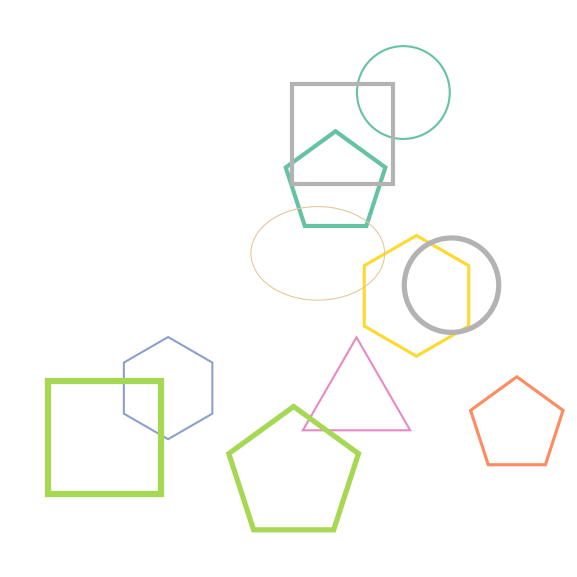[{"shape": "pentagon", "thickness": 2, "radius": 0.45, "center": [0.581, 0.681]}, {"shape": "circle", "thickness": 1, "radius": 0.4, "center": [0.698, 0.839]}, {"shape": "pentagon", "thickness": 1.5, "radius": 0.42, "center": [0.895, 0.262]}, {"shape": "hexagon", "thickness": 1, "radius": 0.44, "center": [0.291, 0.327]}, {"shape": "triangle", "thickness": 1, "radius": 0.54, "center": [0.617, 0.308]}, {"shape": "square", "thickness": 3, "radius": 0.49, "center": [0.181, 0.242]}, {"shape": "pentagon", "thickness": 2.5, "radius": 0.59, "center": [0.508, 0.177]}, {"shape": "hexagon", "thickness": 1.5, "radius": 0.52, "center": [0.721, 0.487]}, {"shape": "oval", "thickness": 0.5, "radius": 0.58, "center": [0.55, 0.56]}, {"shape": "circle", "thickness": 2.5, "radius": 0.41, "center": [0.782, 0.505]}, {"shape": "square", "thickness": 2, "radius": 0.43, "center": [0.593, 0.768]}]